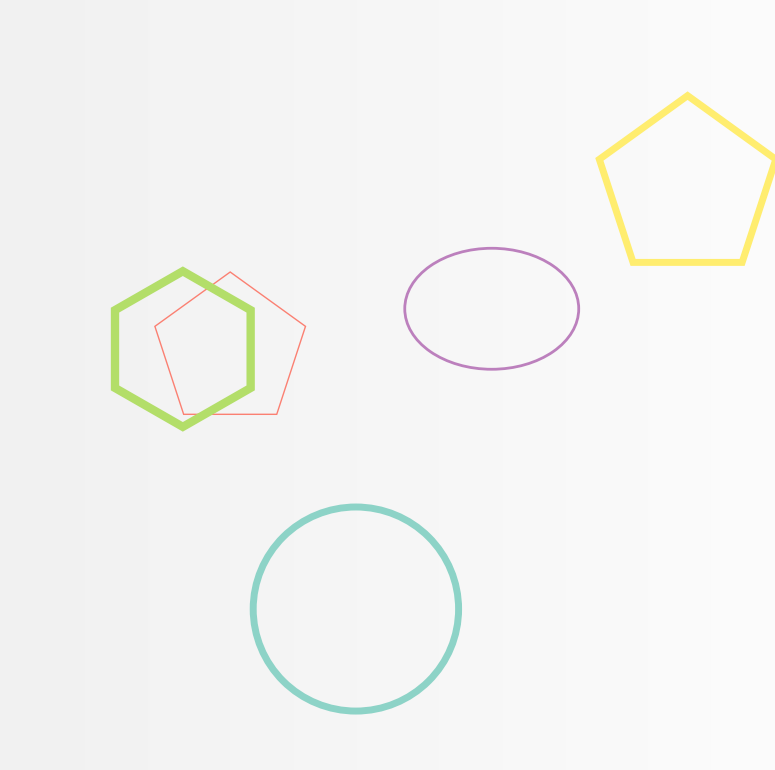[{"shape": "circle", "thickness": 2.5, "radius": 0.66, "center": [0.459, 0.209]}, {"shape": "pentagon", "thickness": 0.5, "radius": 0.51, "center": [0.297, 0.545]}, {"shape": "hexagon", "thickness": 3, "radius": 0.51, "center": [0.236, 0.547]}, {"shape": "oval", "thickness": 1, "radius": 0.56, "center": [0.635, 0.599]}, {"shape": "pentagon", "thickness": 2.5, "radius": 0.6, "center": [0.887, 0.756]}]